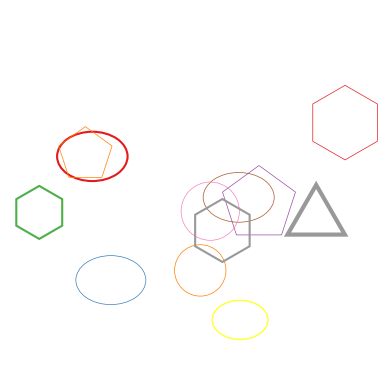[{"shape": "oval", "thickness": 1.5, "radius": 0.46, "center": [0.24, 0.594]}, {"shape": "hexagon", "thickness": 0.5, "radius": 0.48, "center": [0.896, 0.682]}, {"shape": "oval", "thickness": 0.5, "radius": 0.45, "center": [0.288, 0.272]}, {"shape": "hexagon", "thickness": 1.5, "radius": 0.34, "center": [0.102, 0.448]}, {"shape": "pentagon", "thickness": 0.5, "radius": 0.5, "center": [0.673, 0.47]}, {"shape": "circle", "thickness": 0.5, "radius": 0.33, "center": [0.52, 0.298]}, {"shape": "pentagon", "thickness": 0.5, "radius": 0.36, "center": [0.222, 0.598]}, {"shape": "oval", "thickness": 1, "radius": 0.36, "center": [0.624, 0.169]}, {"shape": "oval", "thickness": 0.5, "radius": 0.46, "center": [0.62, 0.487]}, {"shape": "circle", "thickness": 0.5, "radius": 0.38, "center": [0.546, 0.451]}, {"shape": "hexagon", "thickness": 1.5, "radius": 0.41, "center": [0.578, 0.401]}, {"shape": "triangle", "thickness": 3, "radius": 0.43, "center": [0.821, 0.434]}]